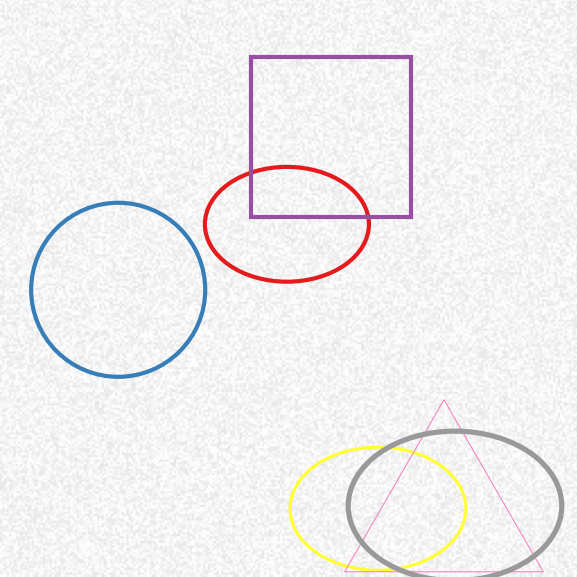[{"shape": "oval", "thickness": 2, "radius": 0.71, "center": [0.497, 0.611]}, {"shape": "circle", "thickness": 2, "radius": 0.75, "center": [0.205, 0.497]}, {"shape": "square", "thickness": 2, "radius": 0.69, "center": [0.573, 0.763]}, {"shape": "oval", "thickness": 1.5, "radius": 0.76, "center": [0.654, 0.118]}, {"shape": "triangle", "thickness": 0.5, "radius": 0.99, "center": [0.769, 0.108]}, {"shape": "oval", "thickness": 2.5, "radius": 0.92, "center": [0.788, 0.123]}]